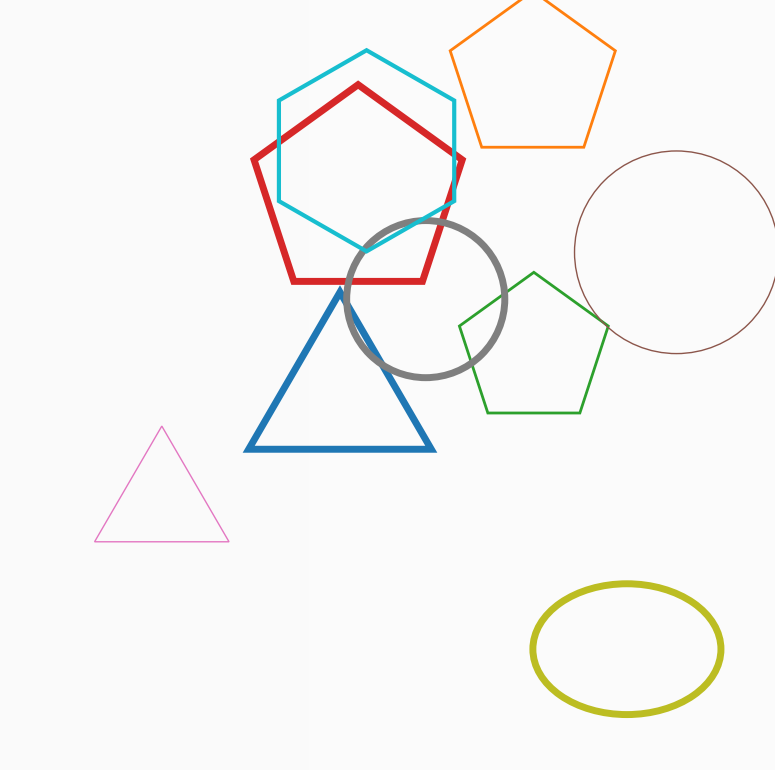[{"shape": "triangle", "thickness": 2.5, "radius": 0.68, "center": [0.439, 0.485]}, {"shape": "pentagon", "thickness": 1, "radius": 0.56, "center": [0.687, 0.899]}, {"shape": "pentagon", "thickness": 1, "radius": 0.5, "center": [0.689, 0.545]}, {"shape": "pentagon", "thickness": 2.5, "radius": 0.71, "center": [0.462, 0.749]}, {"shape": "circle", "thickness": 0.5, "radius": 0.66, "center": [0.873, 0.672]}, {"shape": "triangle", "thickness": 0.5, "radius": 0.5, "center": [0.209, 0.346]}, {"shape": "circle", "thickness": 2.5, "radius": 0.51, "center": [0.549, 0.612]}, {"shape": "oval", "thickness": 2.5, "radius": 0.61, "center": [0.809, 0.157]}, {"shape": "hexagon", "thickness": 1.5, "radius": 0.65, "center": [0.473, 0.804]}]